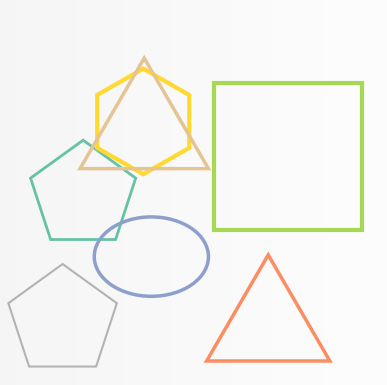[{"shape": "pentagon", "thickness": 2, "radius": 0.71, "center": [0.215, 0.493]}, {"shape": "triangle", "thickness": 2.5, "radius": 0.92, "center": [0.692, 0.154]}, {"shape": "oval", "thickness": 2.5, "radius": 0.74, "center": [0.391, 0.333]}, {"shape": "square", "thickness": 3, "radius": 0.95, "center": [0.743, 0.594]}, {"shape": "hexagon", "thickness": 3, "radius": 0.69, "center": [0.37, 0.685]}, {"shape": "triangle", "thickness": 2.5, "radius": 0.96, "center": [0.372, 0.658]}, {"shape": "pentagon", "thickness": 1.5, "radius": 0.74, "center": [0.162, 0.167]}]